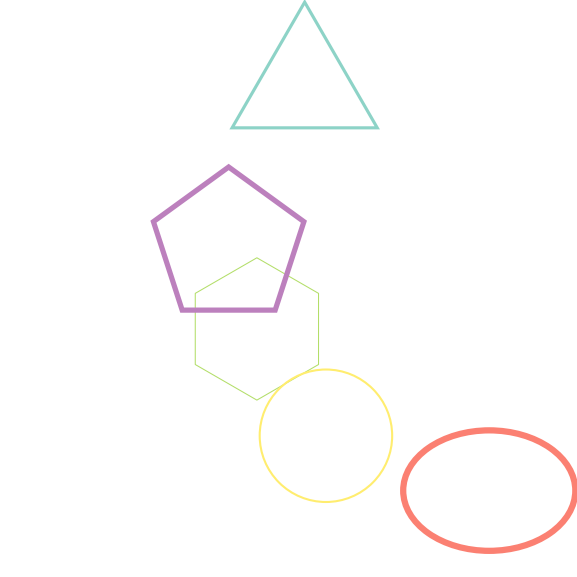[{"shape": "triangle", "thickness": 1.5, "radius": 0.73, "center": [0.528, 0.85]}, {"shape": "oval", "thickness": 3, "radius": 0.75, "center": [0.847, 0.15]}, {"shape": "hexagon", "thickness": 0.5, "radius": 0.62, "center": [0.445, 0.43]}, {"shape": "pentagon", "thickness": 2.5, "radius": 0.68, "center": [0.396, 0.573]}, {"shape": "circle", "thickness": 1, "radius": 0.57, "center": [0.564, 0.245]}]